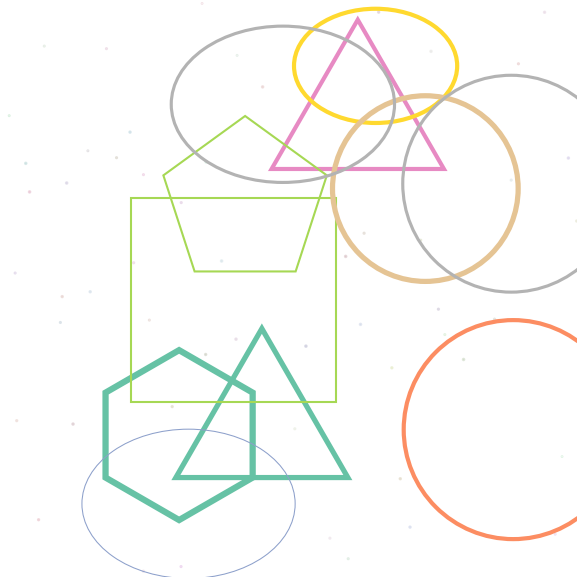[{"shape": "triangle", "thickness": 2.5, "radius": 0.86, "center": [0.453, 0.258]}, {"shape": "hexagon", "thickness": 3, "radius": 0.74, "center": [0.31, 0.246]}, {"shape": "circle", "thickness": 2, "radius": 0.95, "center": [0.889, 0.255]}, {"shape": "oval", "thickness": 0.5, "radius": 0.92, "center": [0.326, 0.127]}, {"shape": "triangle", "thickness": 2, "radius": 0.86, "center": [0.619, 0.793]}, {"shape": "square", "thickness": 1, "radius": 0.89, "center": [0.404, 0.48]}, {"shape": "pentagon", "thickness": 1, "radius": 0.74, "center": [0.424, 0.649]}, {"shape": "oval", "thickness": 2, "radius": 0.71, "center": [0.65, 0.885]}, {"shape": "circle", "thickness": 2.5, "radius": 0.8, "center": [0.737, 0.673]}, {"shape": "circle", "thickness": 1.5, "radius": 0.94, "center": [0.885, 0.681]}, {"shape": "oval", "thickness": 1.5, "radius": 0.97, "center": [0.49, 0.819]}]